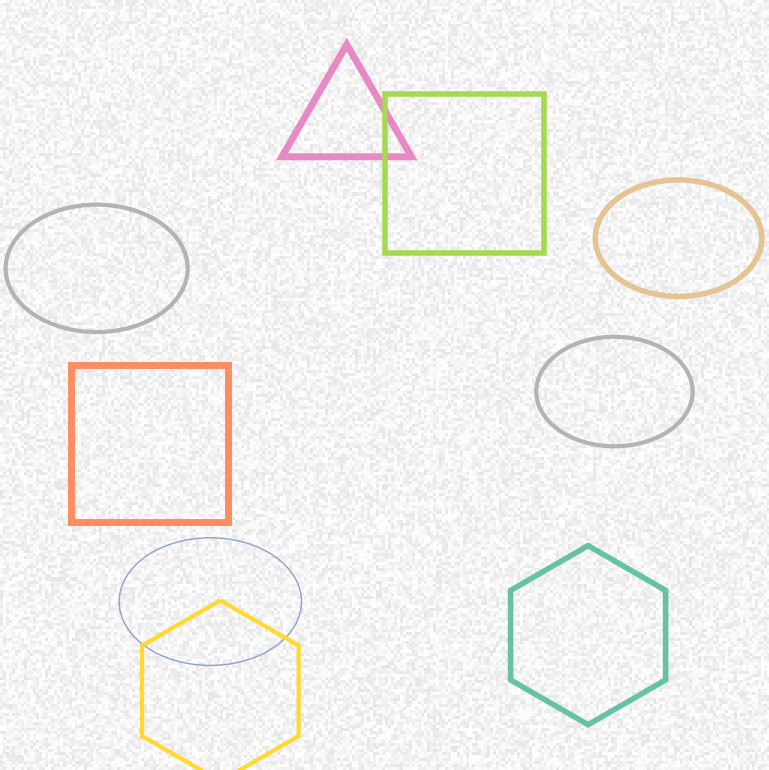[{"shape": "hexagon", "thickness": 2, "radius": 0.58, "center": [0.764, 0.175]}, {"shape": "square", "thickness": 2.5, "radius": 0.51, "center": [0.195, 0.425]}, {"shape": "oval", "thickness": 0.5, "radius": 0.59, "center": [0.273, 0.219]}, {"shape": "triangle", "thickness": 2.5, "radius": 0.49, "center": [0.45, 0.845]}, {"shape": "square", "thickness": 2, "radius": 0.52, "center": [0.603, 0.775]}, {"shape": "hexagon", "thickness": 1.5, "radius": 0.59, "center": [0.286, 0.103]}, {"shape": "oval", "thickness": 2, "radius": 0.54, "center": [0.881, 0.691]}, {"shape": "oval", "thickness": 1.5, "radius": 0.51, "center": [0.798, 0.491]}, {"shape": "oval", "thickness": 1.5, "radius": 0.59, "center": [0.126, 0.651]}]